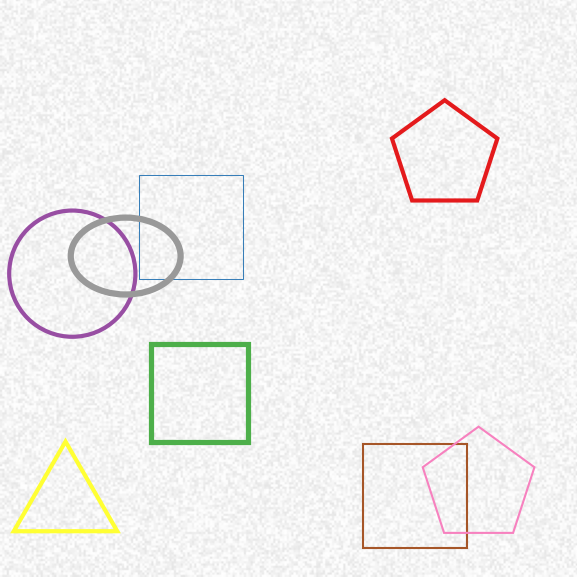[{"shape": "pentagon", "thickness": 2, "radius": 0.48, "center": [0.77, 0.73]}, {"shape": "square", "thickness": 0.5, "radius": 0.45, "center": [0.33, 0.605]}, {"shape": "square", "thickness": 2.5, "radius": 0.42, "center": [0.345, 0.319]}, {"shape": "circle", "thickness": 2, "radius": 0.55, "center": [0.125, 0.525]}, {"shape": "triangle", "thickness": 2, "radius": 0.52, "center": [0.113, 0.131]}, {"shape": "square", "thickness": 1, "radius": 0.45, "center": [0.719, 0.141]}, {"shape": "pentagon", "thickness": 1, "radius": 0.51, "center": [0.829, 0.159]}, {"shape": "oval", "thickness": 3, "radius": 0.48, "center": [0.218, 0.556]}]